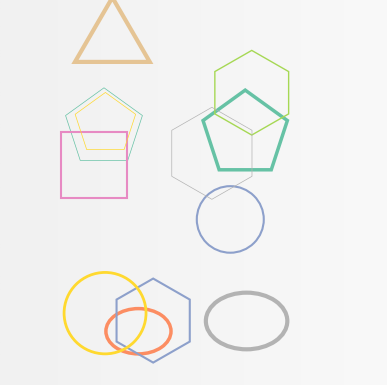[{"shape": "pentagon", "thickness": 0.5, "radius": 0.52, "center": [0.268, 0.668]}, {"shape": "pentagon", "thickness": 2.5, "radius": 0.57, "center": [0.633, 0.652]}, {"shape": "oval", "thickness": 2.5, "radius": 0.42, "center": [0.357, 0.14]}, {"shape": "circle", "thickness": 1.5, "radius": 0.43, "center": [0.594, 0.43]}, {"shape": "hexagon", "thickness": 1.5, "radius": 0.55, "center": [0.395, 0.167]}, {"shape": "square", "thickness": 1.5, "radius": 0.43, "center": [0.242, 0.571]}, {"shape": "hexagon", "thickness": 1, "radius": 0.55, "center": [0.65, 0.759]}, {"shape": "circle", "thickness": 2, "radius": 0.53, "center": [0.271, 0.187]}, {"shape": "pentagon", "thickness": 0.5, "radius": 0.41, "center": [0.272, 0.678]}, {"shape": "triangle", "thickness": 3, "radius": 0.56, "center": [0.29, 0.895]}, {"shape": "oval", "thickness": 3, "radius": 0.53, "center": [0.636, 0.166]}, {"shape": "hexagon", "thickness": 0.5, "radius": 0.6, "center": [0.547, 0.602]}]